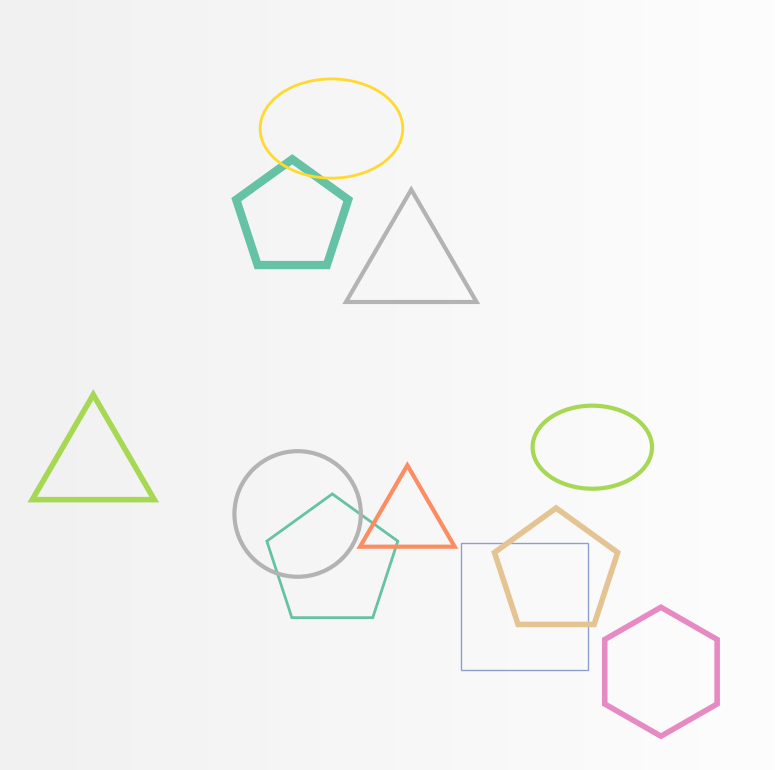[{"shape": "pentagon", "thickness": 1, "radius": 0.44, "center": [0.429, 0.27]}, {"shape": "pentagon", "thickness": 3, "radius": 0.38, "center": [0.377, 0.717]}, {"shape": "triangle", "thickness": 1.5, "radius": 0.35, "center": [0.526, 0.325]}, {"shape": "square", "thickness": 0.5, "radius": 0.41, "center": [0.677, 0.213]}, {"shape": "hexagon", "thickness": 2, "radius": 0.42, "center": [0.853, 0.128]}, {"shape": "triangle", "thickness": 2, "radius": 0.45, "center": [0.12, 0.397]}, {"shape": "oval", "thickness": 1.5, "radius": 0.39, "center": [0.764, 0.419]}, {"shape": "oval", "thickness": 1, "radius": 0.46, "center": [0.428, 0.833]}, {"shape": "pentagon", "thickness": 2, "radius": 0.42, "center": [0.718, 0.257]}, {"shape": "triangle", "thickness": 1.5, "radius": 0.49, "center": [0.531, 0.656]}, {"shape": "circle", "thickness": 1.5, "radius": 0.41, "center": [0.384, 0.333]}]